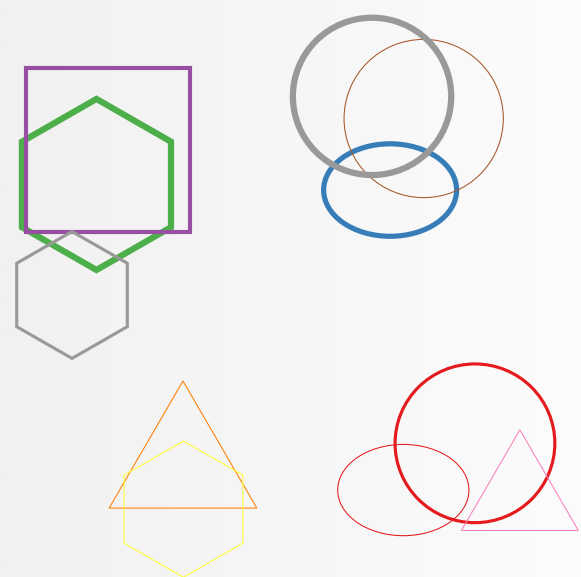[{"shape": "circle", "thickness": 1.5, "radius": 0.69, "center": [0.817, 0.232]}, {"shape": "oval", "thickness": 0.5, "radius": 0.56, "center": [0.694, 0.151]}, {"shape": "oval", "thickness": 2.5, "radius": 0.57, "center": [0.671, 0.67]}, {"shape": "hexagon", "thickness": 3, "radius": 0.74, "center": [0.166, 0.68]}, {"shape": "square", "thickness": 2, "radius": 0.71, "center": [0.185, 0.739]}, {"shape": "triangle", "thickness": 0.5, "radius": 0.73, "center": [0.315, 0.193]}, {"shape": "hexagon", "thickness": 0.5, "radius": 0.59, "center": [0.316, 0.117]}, {"shape": "circle", "thickness": 0.5, "radius": 0.69, "center": [0.729, 0.794]}, {"shape": "triangle", "thickness": 0.5, "radius": 0.58, "center": [0.894, 0.139]}, {"shape": "hexagon", "thickness": 1.5, "radius": 0.55, "center": [0.124, 0.488]}, {"shape": "circle", "thickness": 3, "radius": 0.68, "center": [0.64, 0.832]}]